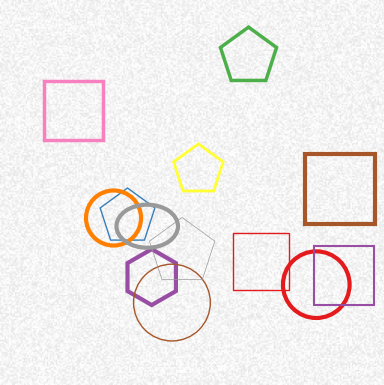[{"shape": "square", "thickness": 1, "radius": 0.37, "center": [0.678, 0.321]}, {"shape": "circle", "thickness": 3, "radius": 0.43, "center": [0.822, 0.261]}, {"shape": "pentagon", "thickness": 1, "radius": 0.37, "center": [0.331, 0.437]}, {"shape": "pentagon", "thickness": 2.5, "radius": 0.38, "center": [0.646, 0.853]}, {"shape": "hexagon", "thickness": 3, "radius": 0.36, "center": [0.394, 0.28]}, {"shape": "square", "thickness": 1.5, "radius": 0.39, "center": [0.893, 0.284]}, {"shape": "circle", "thickness": 3, "radius": 0.36, "center": [0.295, 0.434]}, {"shape": "pentagon", "thickness": 2, "radius": 0.34, "center": [0.515, 0.559]}, {"shape": "circle", "thickness": 1, "radius": 0.5, "center": [0.447, 0.214]}, {"shape": "square", "thickness": 3, "radius": 0.46, "center": [0.884, 0.51]}, {"shape": "square", "thickness": 2.5, "radius": 0.38, "center": [0.191, 0.713]}, {"shape": "pentagon", "thickness": 0.5, "radius": 0.45, "center": [0.473, 0.346]}, {"shape": "oval", "thickness": 3, "radius": 0.4, "center": [0.382, 0.412]}]